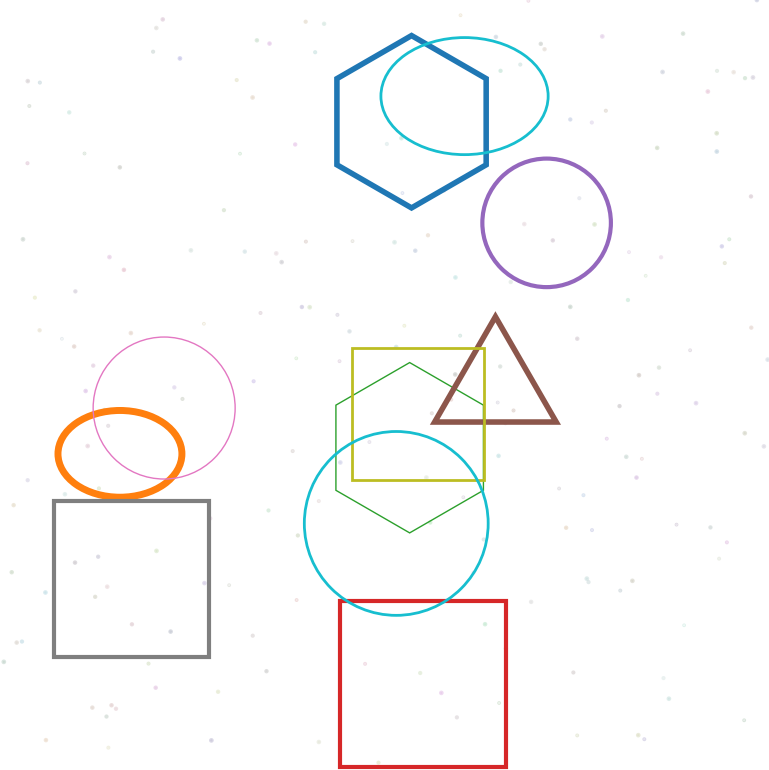[{"shape": "hexagon", "thickness": 2, "radius": 0.56, "center": [0.534, 0.842]}, {"shape": "oval", "thickness": 2.5, "radius": 0.4, "center": [0.156, 0.411]}, {"shape": "hexagon", "thickness": 0.5, "radius": 0.55, "center": [0.532, 0.419]}, {"shape": "square", "thickness": 1.5, "radius": 0.54, "center": [0.549, 0.112]}, {"shape": "circle", "thickness": 1.5, "radius": 0.42, "center": [0.71, 0.711]}, {"shape": "triangle", "thickness": 2, "radius": 0.46, "center": [0.643, 0.497]}, {"shape": "circle", "thickness": 0.5, "radius": 0.46, "center": [0.213, 0.47]}, {"shape": "square", "thickness": 1.5, "radius": 0.5, "center": [0.171, 0.248]}, {"shape": "square", "thickness": 1, "radius": 0.43, "center": [0.543, 0.462]}, {"shape": "oval", "thickness": 1, "radius": 0.54, "center": [0.603, 0.875]}, {"shape": "circle", "thickness": 1, "radius": 0.6, "center": [0.515, 0.32]}]